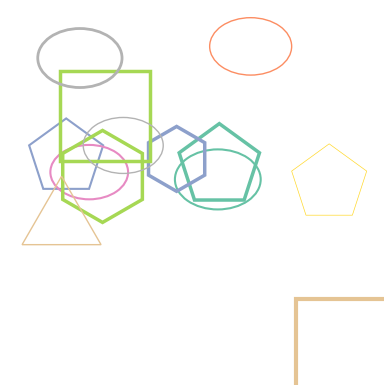[{"shape": "oval", "thickness": 1.5, "radius": 0.56, "center": [0.566, 0.534]}, {"shape": "pentagon", "thickness": 2.5, "radius": 0.55, "center": [0.57, 0.569]}, {"shape": "oval", "thickness": 1, "radius": 0.53, "center": [0.651, 0.88]}, {"shape": "hexagon", "thickness": 2.5, "radius": 0.42, "center": [0.459, 0.587]}, {"shape": "pentagon", "thickness": 1.5, "radius": 0.51, "center": [0.172, 0.591]}, {"shape": "oval", "thickness": 1.5, "radius": 0.5, "center": [0.232, 0.553]}, {"shape": "hexagon", "thickness": 2.5, "radius": 0.6, "center": [0.266, 0.542]}, {"shape": "square", "thickness": 2.5, "radius": 0.59, "center": [0.273, 0.699]}, {"shape": "pentagon", "thickness": 0.5, "radius": 0.51, "center": [0.855, 0.524]}, {"shape": "square", "thickness": 3, "radius": 0.59, "center": [0.886, 0.106]}, {"shape": "triangle", "thickness": 1, "radius": 0.59, "center": [0.16, 0.424]}, {"shape": "oval", "thickness": 1, "radius": 0.52, "center": [0.32, 0.622]}, {"shape": "oval", "thickness": 2, "radius": 0.55, "center": [0.208, 0.849]}]